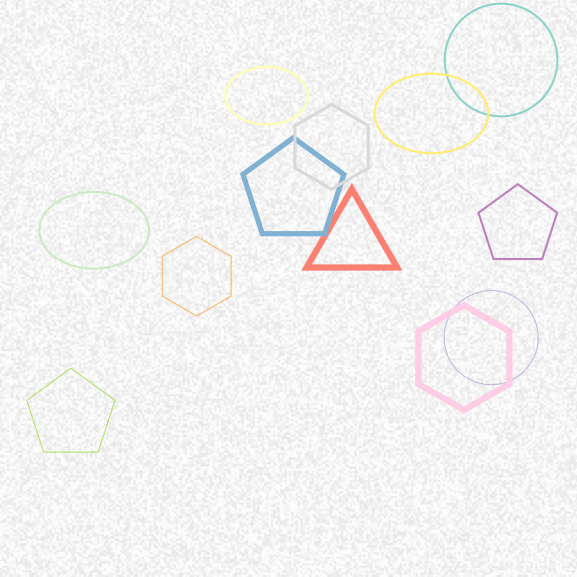[{"shape": "circle", "thickness": 1, "radius": 0.49, "center": [0.868, 0.895]}, {"shape": "oval", "thickness": 1, "radius": 0.36, "center": [0.462, 0.833]}, {"shape": "circle", "thickness": 0.5, "radius": 0.41, "center": [0.85, 0.414]}, {"shape": "triangle", "thickness": 3, "radius": 0.45, "center": [0.609, 0.581]}, {"shape": "pentagon", "thickness": 2.5, "radius": 0.46, "center": [0.508, 0.669]}, {"shape": "hexagon", "thickness": 0.5, "radius": 0.34, "center": [0.341, 0.521]}, {"shape": "pentagon", "thickness": 0.5, "radius": 0.4, "center": [0.123, 0.281]}, {"shape": "hexagon", "thickness": 3, "radius": 0.45, "center": [0.803, 0.38]}, {"shape": "hexagon", "thickness": 1.5, "radius": 0.37, "center": [0.574, 0.745]}, {"shape": "pentagon", "thickness": 1, "radius": 0.36, "center": [0.897, 0.609]}, {"shape": "oval", "thickness": 1, "radius": 0.47, "center": [0.163, 0.6]}, {"shape": "oval", "thickness": 1, "radius": 0.49, "center": [0.747, 0.803]}]